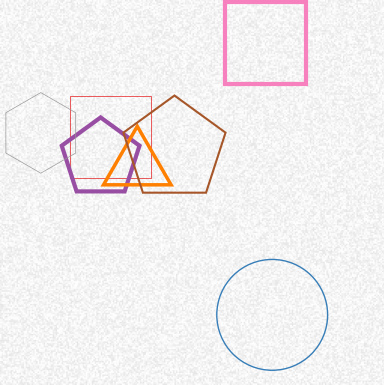[{"shape": "square", "thickness": 0.5, "radius": 0.53, "center": [0.287, 0.643]}, {"shape": "circle", "thickness": 1, "radius": 0.72, "center": [0.707, 0.182]}, {"shape": "pentagon", "thickness": 3, "radius": 0.53, "center": [0.261, 0.589]}, {"shape": "triangle", "thickness": 2.5, "radius": 0.51, "center": [0.357, 0.571]}, {"shape": "pentagon", "thickness": 1.5, "radius": 0.7, "center": [0.453, 0.612]}, {"shape": "square", "thickness": 3, "radius": 0.53, "center": [0.689, 0.888]}, {"shape": "hexagon", "thickness": 0.5, "radius": 0.52, "center": [0.106, 0.655]}]